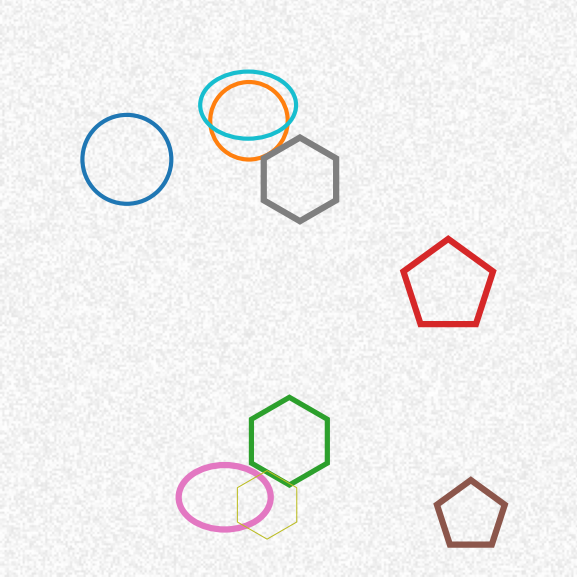[{"shape": "circle", "thickness": 2, "radius": 0.38, "center": [0.22, 0.723]}, {"shape": "circle", "thickness": 2, "radius": 0.34, "center": [0.431, 0.79]}, {"shape": "hexagon", "thickness": 2.5, "radius": 0.38, "center": [0.501, 0.235]}, {"shape": "pentagon", "thickness": 3, "radius": 0.41, "center": [0.776, 0.504]}, {"shape": "pentagon", "thickness": 3, "radius": 0.31, "center": [0.815, 0.106]}, {"shape": "oval", "thickness": 3, "radius": 0.4, "center": [0.389, 0.138]}, {"shape": "hexagon", "thickness": 3, "radius": 0.36, "center": [0.519, 0.689]}, {"shape": "hexagon", "thickness": 0.5, "radius": 0.3, "center": [0.462, 0.125]}, {"shape": "oval", "thickness": 2, "radius": 0.42, "center": [0.43, 0.817]}]